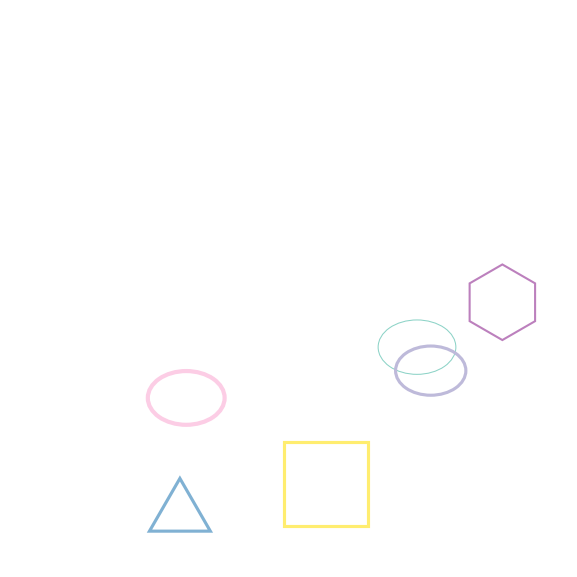[{"shape": "oval", "thickness": 0.5, "radius": 0.34, "center": [0.722, 0.398]}, {"shape": "oval", "thickness": 1.5, "radius": 0.3, "center": [0.746, 0.357]}, {"shape": "triangle", "thickness": 1.5, "radius": 0.3, "center": [0.312, 0.11]}, {"shape": "oval", "thickness": 2, "radius": 0.33, "center": [0.322, 0.31]}, {"shape": "hexagon", "thickness": 1, "radius": 0.33, "center": [0.87, 0.476]}, {"shape": "square", "thickness": 1.5, "radius": 0.37, "center": [0.564, 0.161]}]